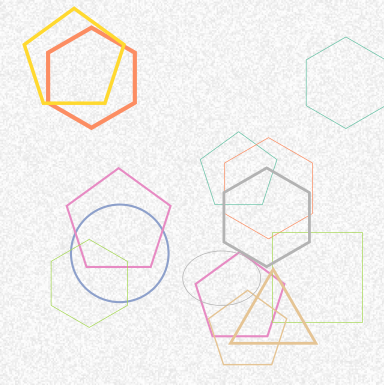[{"shape": "pentagon", "thickness": 0.5, "radius": 0.52, "center": [0.62, 0.553]}, {"shape": "hexagon", "thickness": 0.5, "radius": 0.59, "center": [0.898, 0.785]}, {"shape": "hexagon", "thickness": 3, "radius": 0.65, "center": [0.238, 0.798]}, {"shape": "hexagon", "thickness": 0.5, "radius": 0.66, "center": [0.697, 0.511]}, {"shape": "circle", "thickness": 1.5, "radius": 0.63, "center": [0.311, 0.342]}, {"shape": "pentagon", "thickness": 1.5, "radius": 0.61, "center": [0.623, 0.225]}, {"shape": "pentagon", "thickness": 1.5, "radius": 0.71, "center": [0.308, 0.421]}, {"shape": "hexagon", "thickness": 0.5, "radius": 0.57, "center": [0.232, 0.264]}, {"shape": "square", "thickness": 0.5, "radius": 0.58, "center": [0.824, 0.281]}, {"shape": "pentagon", "thickness": 2.5, "radius": 0.68, "center": [0.193, 0.842]}, {"shape": "pentagon", "thickness": 1, "radius": 0.53, "center": [0.643, 0.139]}, {"shape": "triangle", "thickness": 2, "radius": 0.64, "center": [0.71, 0.172]}, {"shape": "oval", "thickness": 0.5, "radius": 0.51, "center": [0.576, 0.277]}, {"shape": "hexagon", "thickness": 2, "radius": 0.64, "center": [0.693, 0.436]}]